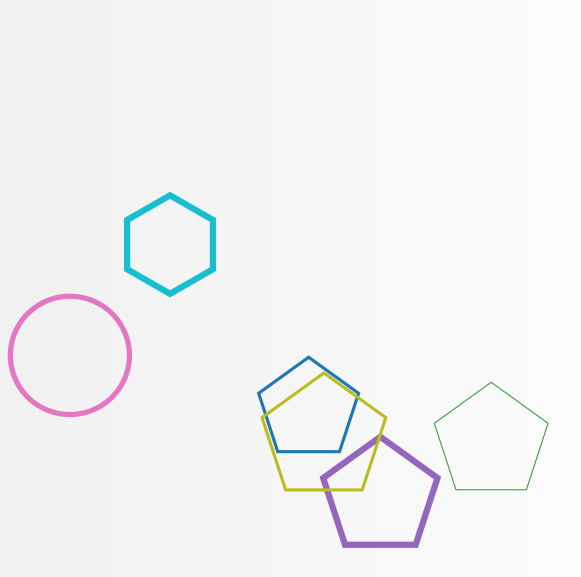[{"shape": "pentagon", "thickness": 1.5, "radius": 0.45, "center": [0.531, 0.29]}, {"shape": "pentagon", "thickness": 0.5, "radius": 0.51, "center": [0.845, 0.234]}, {"shape": "pentagon", "thickness": 3, "radius": 0.52, "center": [0.654, 0.139]}, {"shape": "circle", "thickness": 2.5, "radius": 0.51, "center": [0.12, 0.384]}, {"shape": "pentagon", "thickness": 1.5, "radius": 0.56, "center": [0.557, 0.241]}, {"shape": "hexagon", "thickness": 3, "radius": 0.43, "center": [0.293, 0.576]}]